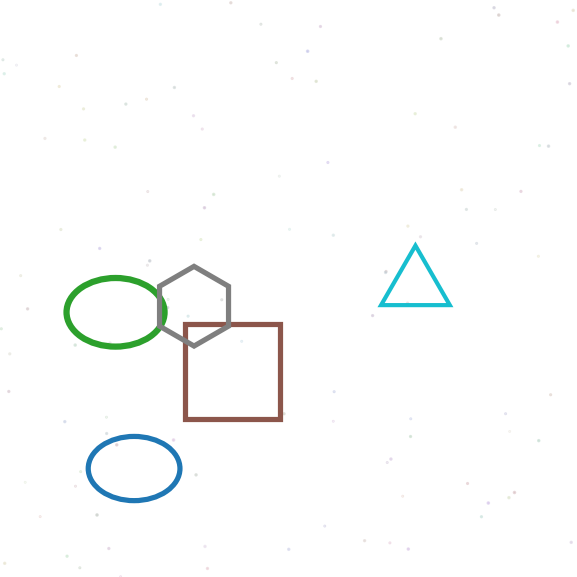[{"shape": "oval", "thickness": 2.5, "radius": 0.4, "center": [0.232, 0.188]}, {"shape": "oval", "thickness": 3, "radius": 0.42, "center": [0.2, 0.458]}, {"shape": "square", "thickness": 2.5, "radius": 0.41, "center": [0.402, 0.356]}, {"shape": "hexagon", "thickness": 2.5, "radius": 0.34, "center": [0.336, 0.469]}, {"shape": "triangle", "thickness": 2, "radius": 0.34, "center": [0.719, 0.505]}]